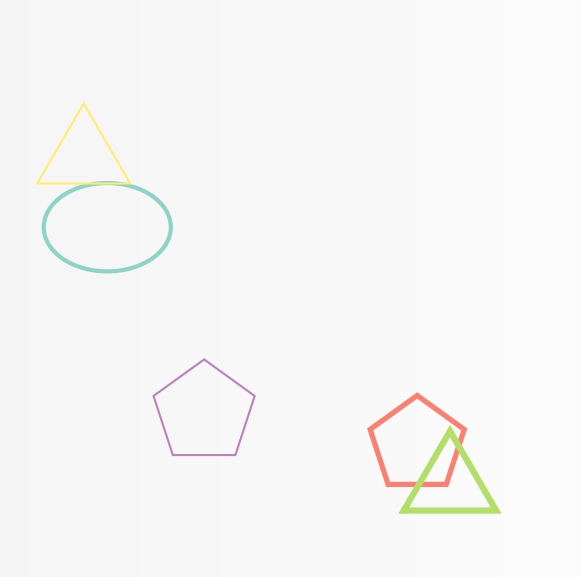[{"shape": "oval", "thickness": 2, "radius": 0.55, "center": [0.185, 0.606]}, {"shape": "pentagon", "thickness": 2.5, "radius": 0.43, "center": [0.718, 0.229]}, {"shape": "triangle", "thickness": 3, "radius": 0.46, "center": [0.774, 0.161]}, {"shape": "pentagon", "thickness": 1, "radius": 0.46, "center": [0.351, 0.285]}, {"shape": "triangle", "thickness": 1, "radius": 0.46, "center": [0.144, 0.728]}]